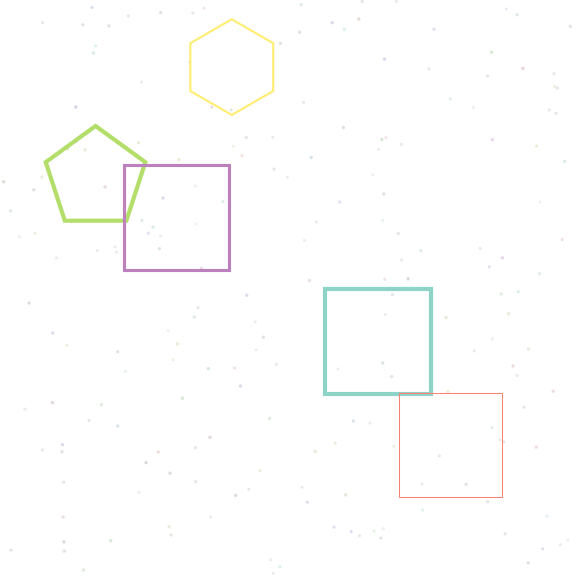[{"shape": "square", "thickness": 2, "radius": 0.46, "center": [0.655, 0.408]}, {"shape": "square", "thickness": 0.5, "radius": 0.45, "center": [0.78, 0.229]}, {"shape": "pentagon", "thickness": 2, "radius": 0.45, "center": [0.165, 0.69]}, {"shape": "square", "thickness": 1.5, "radius": 0.46, "center": [0.305, 0.623]}, {"shape": "hexagon", "thickness": 1, "radius": 0.41, "center": [0.401, 0.883]}]